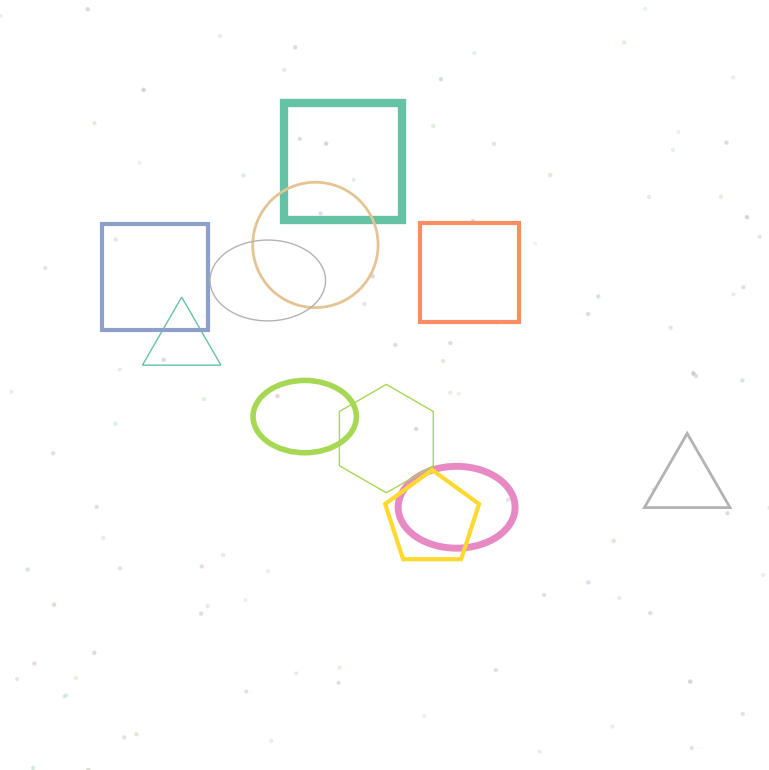[{"shape": "triangle", "thickness": 0.5, "radius": 0.29, "center": [0.236, 0.555]}, {"shape": "square", "thickness": 3, "radius": 0.38, "center": [0.445, 0.79]}, {"shape": "square", "thickness": 1.5, "radius": 0.32, "center": [0.61, 0.646]}, {"shape": "square", "thickness": 1.5, "radius": 0.34, "center": [0.201, 0.64]}, {"shape": "oval", "thickness": 2.5, "radius": 0.38, "center": [0.593, 0.341]}, {"shape": "oval", "thickness": 2, "radius": 0.34, "center": [0.396, 0.459]}, {"shape": "hexagon", "thickness": 0.5, "radius": 0.35, "center": [0.502, 0.43]}, {"shape": "pentagon", "thickness": 1.5, "radius": 0.32, "center": [0.561, 0.326]}, {"shape": "circle", "thickness": 1, "radius": 0.41, "center": [0.41, 0.682]}, {"shape": "triangle", "thickness": 1, "radius": 0.32, "center": [0.892, 0.373]}, {"shape": "oval", "thickness": 0.5, "radius": 0.37, "center": [0.348, 0.636]}]